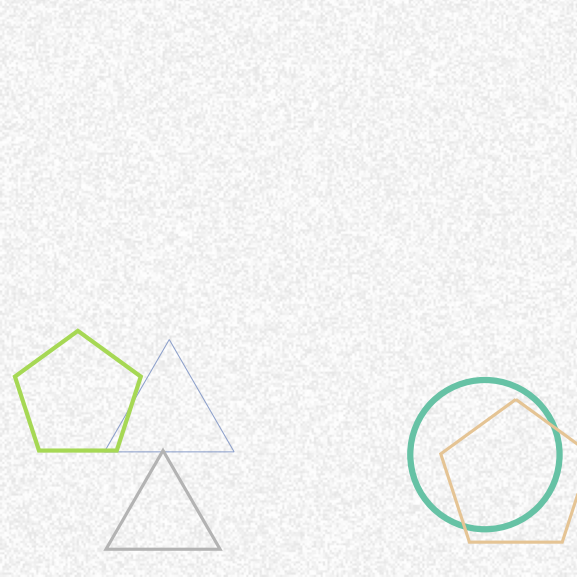[{"shape": "circle", "thickness": 3, "radius": 0.65, "center": [0.84, 0.212]}, {"shape": "triangle", "thickness": 0.5, "radius": 0.65, "center": [0.293, 0.282]}, {"shape": "pentagon", "thickness": 2, "radius": 0.57, "center": [0.135, 0.312]}, {"shape": "pentagon", "thickness": 1.5, "radius": 0.68, "center": [0.893, 0.171]}, {"shape": "triangle", "thickness": 1.5, "radius": 0.57, "center": [0.282, 0.105]}]